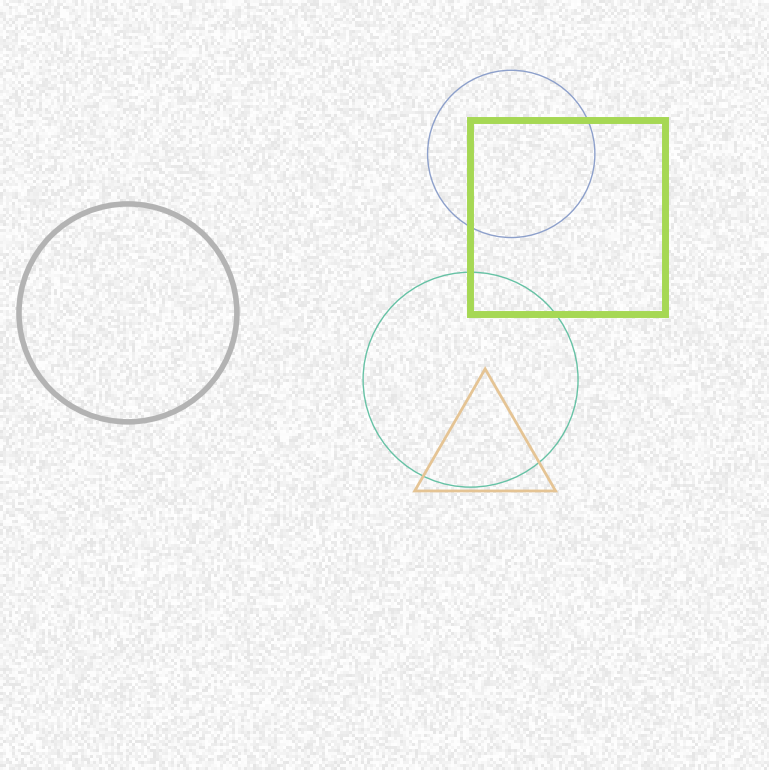[{"shape": "circle", "thickness": 0.5, "radius": 0.7, "center": [0.611, 0.507]}, {"shape": "circle", "thickness": 0.5, "radius": 0.54, "center": [0.664, 0.8]}, {"shape": "square", "thickness": 2.5, "radius": 0.63, "center": [0.737, 0.718]}, {"shape": "triangle", "thickness": 1, "radius": 0.53, "center": [0.63, 0.415]}, {"shape": "circle", "thickness": 2, "radius": 0.71, "center": [0.166, 0.594]}]